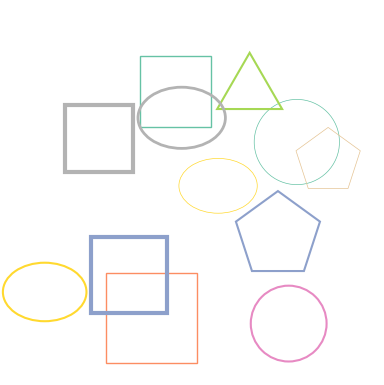[{"shape": "square", "thickness": 1, "radius": 0.46, "center": [0.456, 0.762]}, {"shape": "circle", "thickness": 0.5, "radius": 0.55, "center": [0.771, 0.631]}, {"shape": "square", "thickness": 1, "radius": 0.59, "center": [0.393, 0.174]}, {"shape": "pentagon", "thickness": 1.5, "radius": 0.57, "center": [0.722, 0.389]}, {"shape": "square", "thickness": 3, "radius": 0.49, "center": [0.336, 0.286]}, {"shape": "circle", "thickness": 1.5, "radius": 0.49, "center": [0.75, 0.16]}, {"shape": "triangle", "thickness": 1.5, "radius": 0.49, "center": [0.648, 0.765]}, {"shape": "oval", "thickness": 0.5, "radius": 0.51, "center": [0.566, 0.517]}, {"shape": "oval", "thickness": 1.5, "radius": 0.54, "center": [0.116, 0.242]}, {"shape": "pentagon", "thickness": 0.5, "radius": 0.44, "center": [0.852, 0.581]}, {"shape": "oval", "thickness": 2, "radius": 0.57, "center": [0.472, 0.694]}, {"shape": "square", "thickness": 3, "radius": 0.44, "center": [0.258, 0.64]}]